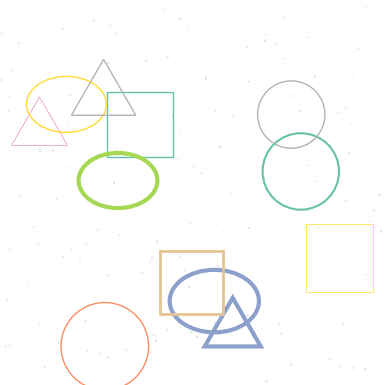[{"shape": "square", "thickness": 1, "radius": 0.42, "center": [0.364, 0.676]}, {"shape": "circle", "thickness": 1.5, "radius": 0.5, "center": [0.781, 0.555]}, {"shape": "circle", "thickness": 1, "radius": 0.57, "center": [0.272, 0.1]}, {"shape": "triangle", "thickness": 3, "radius": 0.42, "center": [0.604, 0.142]}, {"shape": "oval", "thickness": 3, "radius": 0.58, "center": [0.557, 0.218]}, {"shape": "triangle", "thickness": 0.5, "radius": 0.42, "center": [0.103, 0.664]}, {"shape": "oval", "thickness": 3, "radius": 0.51, "center": [0.307, 0.531]}, {"shape": "square", "thickness": 0.5, "radius": 0.44, "center": [0.882, 0.331]}, {"shape": "oval", "thickness": 1, "radius": 0.52, "center": [0.173, 0.729]}, {"shape": "square", "thickness": 2, "radius": 0.4, "center": [0.497, 0.266]}, {"shape": "circle", "thickness": 1, "radius": 0.44, "center": [0.757, 0.702]}, {"shape": "triangle", "thickness": 1, "radius": 0.48, "center": [0.269, 0.749]}]